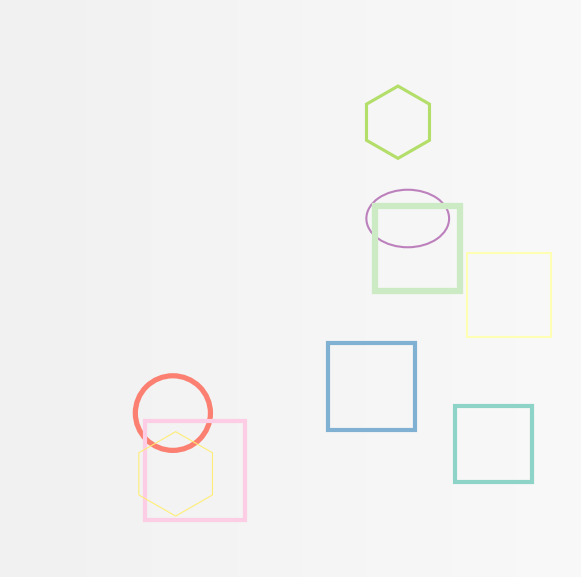[{"shape": "square", "thickness": 2, "radius": 0.33, "center": [0.849, 0.23]}, {"shape": "square", "thickness": 1, "radius": 0.36, "center": [0.876, 0.488]}, {"shape": "circle", "thickness": 2.5, "radius": 0.32, "center": [0.297, 0.284]}, {"shape": "square", "thickness": 2, "radius": 0.38, "center": [0.64, 0.329]}, {"shape": "hexagon", "thickness": 1.5, "radius": 0.31, "center": [0.685, 0.788]}, {"shape": "square", "thickness": 2, "radius": 0.43, "center": [0.336, 0.184]}, {"shape": "oval", "thickness": 1, "radius": 0.36, "center": [0.701, 0.621]}, {"shape": "square", "thickness": 3, "radius": 0.37, "center": [0.718, 0.569]}, {"shape": "hexagon", "thickness": 0.5, "radius": 0.37, "center": [0.302, 0.179]}]